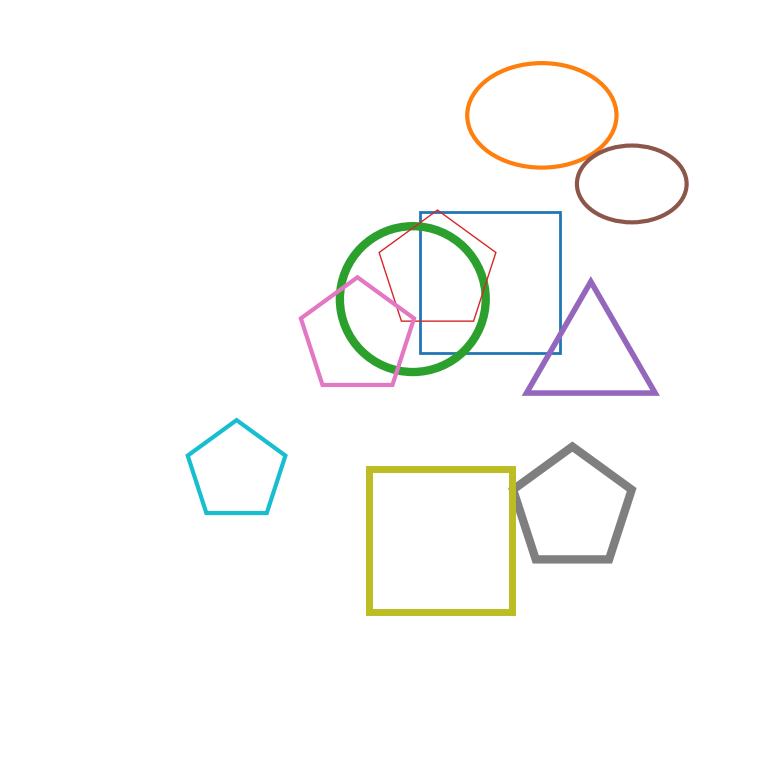[{"shape": "square", "thickness": 1, "radius": 0.46, "center": [0.636, 0.633]}, {"shape": "oval", "thickness": 1.5, "radius": 0.48, "center": [0.704, 0.85]}, {"shape": "circle", "thickness": 3, "radius": 0.47, "center": [0.536, 0.612]}, {"shape": "pentagon", "thickness": 0.5, "radius": 0.4, "center": [0.568, 0.647]}, {"shape": "triangle", "thickness": 2, "radius": 0.48, "center": [0.767, 0.538]}, {"shape": "oval", "thickness": 1.5, "radius": 0.36, "center": [0.82, 0.761]}, {"shape": "pentagon", "thickness": 1.5, "radius": 0.39, "center": [0.464, 0.563]}, {"shape": "pentagon", "thickness": 3, "radius": 0.4, "center": [0.743, 0.339]}, {"shape": "square", "thickness": 2.5, "radius": 0.47, "center": [0.572, 0.298]}, {"shape": "pentagon", "thickness": 1.5, "radius": 0.33, "center": [0.307, 0.388]}]